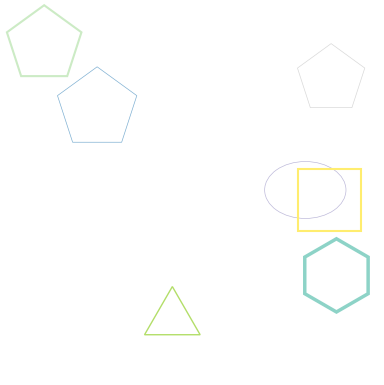[{"shape": "hexagon", "thickness": 2.5, "radius": 0.48, "center": [0.874, 0.285]}, {"shape": "oval", "thickness": 0.5, "radius": 0.53, "center": [0.793, 0.507]}, {"shape": "pentagon", "thickness": 0.5, "radius": 0.54, "center": [0.252, 0.718]}, {"shape": "triangle", "thickness": 1, "radius": 0.42, "center": [0.448, 0.172]}, {"shape": "pentagon", "thickness": 0.5, "radius": 0.46, "center": [0.86, 0.795]}, {"shape": "pentagon", "thickness": 1.5, "radius": 0.51, "center": [0.115, 0.885]}, {"shape": "square", "thickness": 1.5, "radius": 0.41, "center": [0.856, 0.48]}]